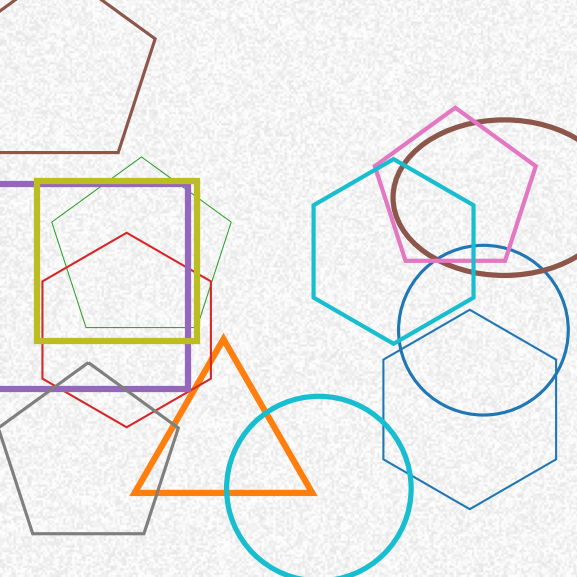[{"shape": "hexagon", "thickness": 1, "radius": 0.86, "center": [0.813, 0.29]}, {"shape": "circle", "thickness": 1.5, "radius": 0.73, "center": [0.837, 0.427]}, {"shape": "triangle", "thickness": 3, "radius": 0.89, "center": [0.387, 0.234]}, {"shape": "pentagon", "thickness": 0.5, "radius": 0.82, "center": [0.245, 0.564]}, {"shape": "hexagon", "thickness": 1, "radius": 0.84, "center": [0.219, 0.428]}, {"shape": "square", "thickness": 3, "radius": 0.89, "center": [0.148, 0.502]}, {"shape": "oval", "thickness": 2.5, "radius": 0.96, "center": [0.873, 0.657]}, {"shape": "pentagon", "thickness": 1.5, "radius": 0.88, "center": [0.101, 0.877]}, {"shape": "pentagon", "thickness": 2, "radius": 0.73, "center": [0.788, 0.666]}, {"shape": "pentagon", "thickness": 1.5, "radius": 0.82, "center": [0.153, 0.207]}, {"shape": "square", "thickness": 3, "radius": 0.69, "center": [0.203, 0.548]}, {"shape": "circle", "thickness": 2.5, "radius": 0.8, "center": [0.552, 0.153]}, {"shape": "hexagon", "thickness": 2, "radius": 0.8, "center": [0.681, 0.564]}]